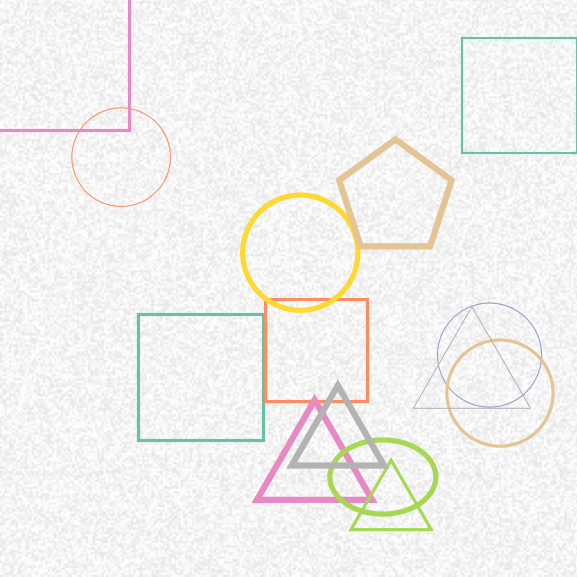[{"shape": "square", "thickness": 1.5, "radius": 0.54, "center": [0.347, 0.346]}, {"shape": "square", "thickness": 1, "radius": 0.5, "center": [0.899, 0.834]}, {"shape": "square", "thickness": 1.5, "radius": 0.44, "center": [0.547, 0.393]}, {"shape": "circle", "thickness": 0.5, "radius": 0.43, "center": [0.21, 0.727]}, {"shape": "circle", "thickness": 0.5, "radius": 0.45, "center": [0.848, 0.384]}, {"shape": "triangle", "thickness": 3, "radius": 0.58, "center": [0.545, 0.191]}, {"shape": "square", "thickness": 1.5, "radius": 0.57, "center": [0.109, 0.888]}, {"shape": "oval", "thickness": 2.5, "radius": 0.46, "center": [0.663, 0.173]}, {"shape": "triangle", "thickness": 1.5, "radius": 0.4, "center": [0.677, 0.122]}, {"shape": "circle", "thickness": 2.5, "radius": 0.5, "center": [0.52, 0.562]}, {"shape": "pentagon", "thickness": 3, "radius": 0.51, "center": [0.685, 0.655]}, {"shape": "circle", "thickness": 1.5, "radius": 0.46, "center": [0.866, 0.318]}, {"shape": "triangle", "thickness": 0.5, "radius": 0.59, "center": [0.817, 0.351]}, {"shape": "triangle", "thickness": 3, "radius": 0.46, "center": [0.585, 0.239]}]